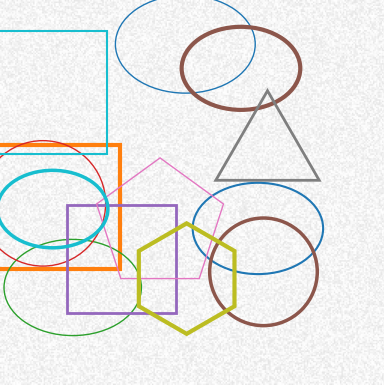[{"shape": "oval", "thickness": 1, "radius": 0.91, "center": [0.481, 0.885]}, {"shape": "oval", "thickness": 1.5, "radius": 0.85, "center": [0.67, 0.407]}, {"shape": "square", "thickness": 3, "radius": 0.81, "center": [0.151, 0.462]}, {"shape": "oval", "thickness": 1, "radius": 0.89, "center": [0.189, 0.253]}, {"shape": "circle", "thickness": 1, "radius": 0.81, "center": [0.111, 0.472]}, {"shape": "square", "thickness": 2, "radius": 0.7, "center": [0.316, 0.327]}, {"shape": "circle", "thickness": 2.5, "radius": 0.7, "center": [0.684, 0.294]}, {"shape": "oval", "thickness": 3, "radius": 0.77, "center": [0.626, 0.822]}, {"shape": "pentagon", "thickness": 1, "radius": 0.87, "center": [0.416, 0.417]}, {"shape": "triangle", "thickness": 2, "radius": 0.78, "center": [0.695, 0.609]}, {"shape": "hexagon", "thickness": 3, "radius": 0.72, "center": [0.485, 0.276]}, {"shape": "square", "thickness": 1.5, "radius": 0.8, "center": [0.119, 0.76]}, {"shape": "oval", "thickness": 2.5, "radius": 0.72, "center": [0.136, 0.457]}]